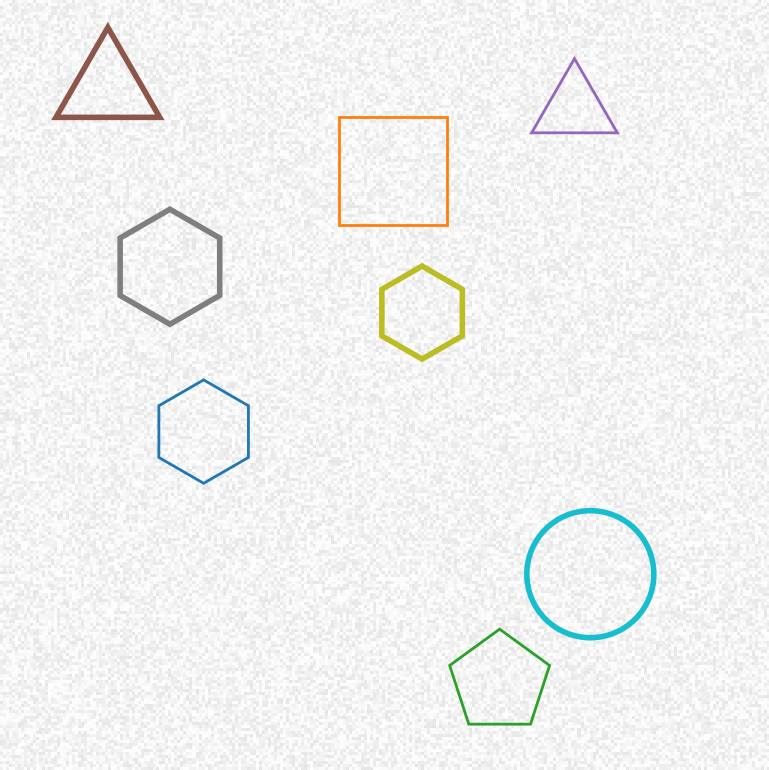[{"shape": "hexagon", "thickness": 1, "radius": 0.34, "center": [0.264, 0.439]}, {"shape": "square", "thickness": 1, "radius": 0.35, "center": [0.511, 0.778]}, {"shape": "pentagon", "thickness": 1, "radius": 0.34, "center": [0.649, 0.115]}, {"shape": "triangle", "thickness": 1, "radius": 0.32, "center": [0.746, 0.86]}, {"shape": "triangle", "thickness": 2, "radius": 0.39, "center": [0.14, 0.887]}, {"shape": "hexagon", "thickness": 2, "radius": 0.37, "center": [0.221, 0.654]}, {"shape": "hexagon", "thickness": 2, "radius": 0.3, "center": [0.548, 0.594]}, {"shape": "circle", "thickness": 2, "radius": 0.41, "center": [0.767, 0.254]}]